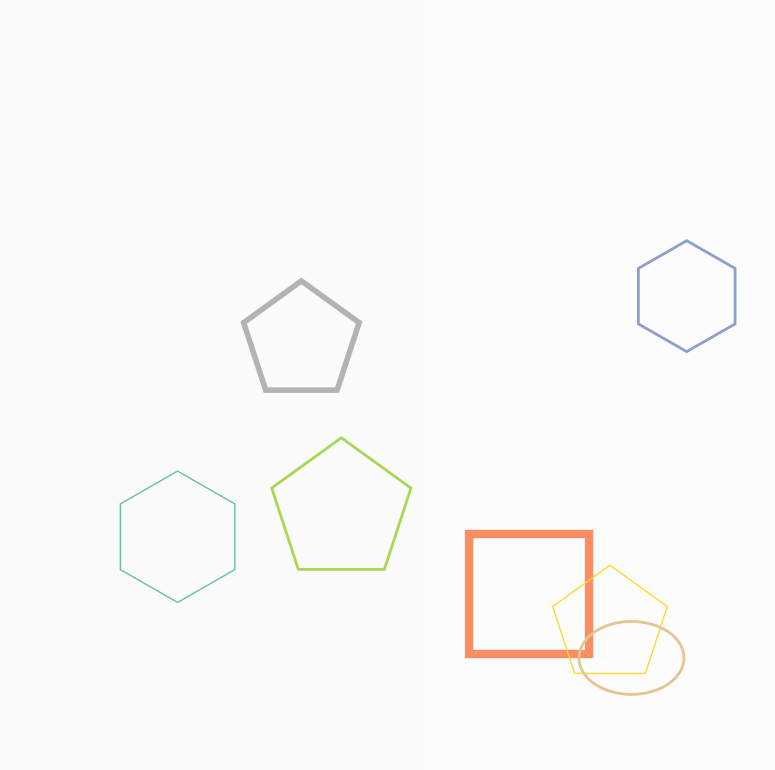[{"shape": "hexagon", "thickness": 0.5, "radius": 0.43, "center": [0.229, 0.303]}, {"shape": "square", "thickness": 3, "radius": 0.39, "center": [0.683, 0.229]}, {"shape": "hexagon", "thickness": 1, "radius": 0.36, "center": [0.886, 0.615]}, {"shape": "pentagon", "thickness": 1, "radius": 0.47, "center": [0.44, 0.337]}, {"shape": "pentagon", "thickness": 0.5, "radius": 0.39, "center": [0.787, 0.188]}, {"shape": "oval", "thickness": 1, "radius": 0.34, "center": [0.815, 0.146]}, {"shape": "pentagon", "thickness": 2, "radius": 0.39, "center": [0.389, 0.557]}]